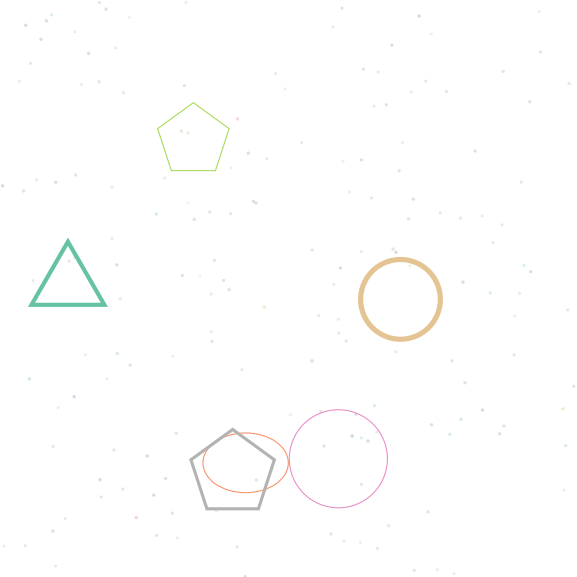[{"shape": "triangle", "thickness": 2, "radius": 0.36, "center": [0.118, 0.508]}, {"shape": "oval", "thickness": 0.5, "radius": 0.37, "center": [0.425, 0.198]}, {"shape": "circle", "thickness": 0.5, "radius": 0.42, "center": [0.586, 0.205]}, {"shape": "pentagon", "thickness": 0.5, "radius": 0.33, "center": [0.335, 0.756]}, {"shape": "circle", "thickness": 2.5, "radius": 0.35, "center": [0.693, 0.481]}, {"shape": "pentagon", "thickness": 1.5, "radius": 0.38, "center": [0.403, 0.179]}]